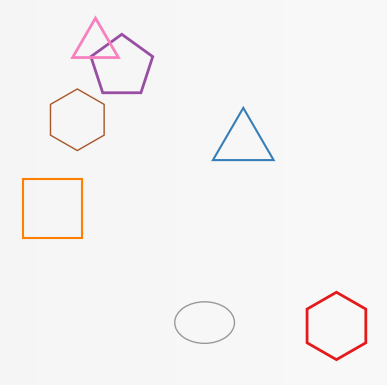[{"shape": "hexagon", "thickness": 2, "radius": 0.44, "center": [0.868, 0.153]}, {"shape": "triangle", "thickness": 1.5, "radius": 0.45, "center": [0.628, 0.629]}, {"shape": "pentagon", "thickness": 2, "radius": 0.42, "center": [0.314, 0.827]}, {"shape": "square", "thickness": 1.5, "radius": 0.38, "center": [0.135, 0.458]}, {"shape": "hexagon", "thickness": 1, "radius": 0.4, "center": [0.199, 0.689]}, {"shape": "triangle", "thickness": 2, "radius": 0.34, "center": [0.246, 0.885]}, {"shape": "oval", "thickness": 1, "radius": 0.39, "center": [0.528, 0.162]}]